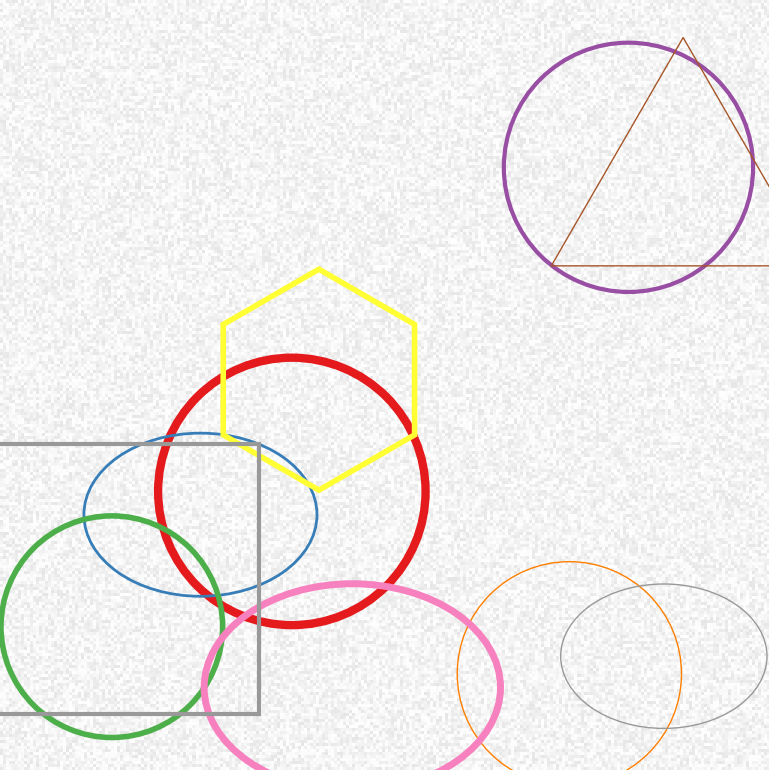[{"shape": "circle", "thickness": 3, "radius": 0.87, "center": [0.379, 0.362]}, {"shape": "oval", "thickness": 1, "radius": 0.76, "center": [0.26, 0.332]}, {"shape": "circle", "thickness": 2, "radius": 0.72, "center": [0.145, 0.186]}, {"shape": "circle", "thickness": 1.5, "radius": 0.81, "center": [0.816, 0.783]}, {"shape": "circle", "thickness": 0.5, "radius": 0.73, "center": [0.739, 0.125]}, {"shape": "hexagon", "thickness": 2, "radius": 0.72, "center": [0.414, 0.507]}, {"shape": "triangle", "thickness": 0.5, "radius": 0.99, "center": [0.887, 0.754]}, {"shape": "oval", "thickness": 2.5, "radius": 0.96, "center": [0.458, 0.107]}, {"shape": "square", "thickness": 1.5, "radius": 0.88, "center": [0.161, 0.248]}, {"shape": "oval", "thickness": 0.5, "radius": 0.67, "center": [0.862, 0.148]}]